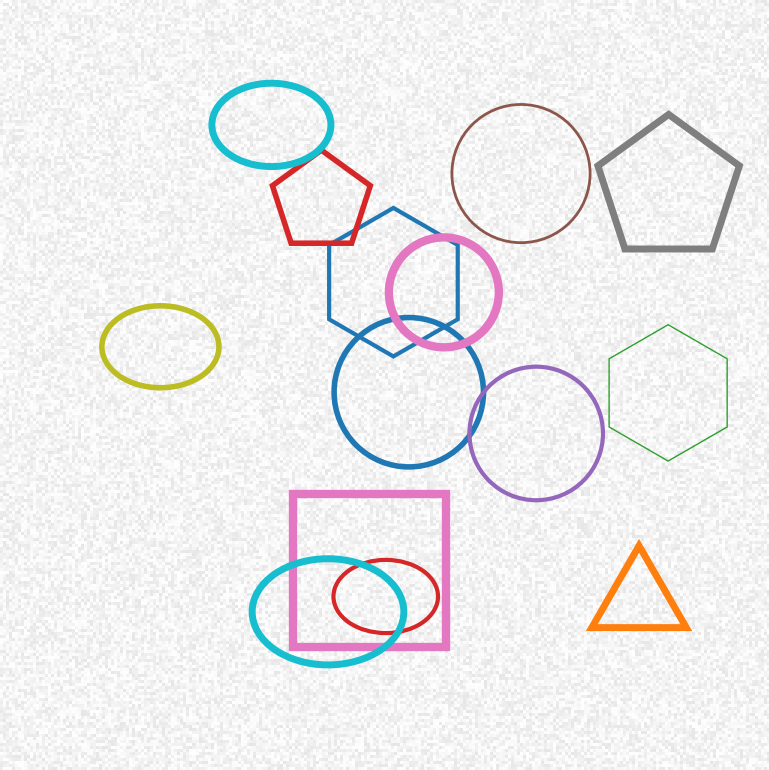[{"shape": "circle", "thickness": 2, "radius": 0.48, "center": [0.531, 0.491]}, {"shape": "hexagon", "thickness": 1.5, "radius": 0.48, "center": [0.511, 0.634]}, {"shape": "triangle", "thickness": 2.5, "radius": 0.35, "center": [0.83, 0.22]}, {"shape": "hexagon", "thickness": 0.5, "radius": 0.44, "center": [0.868, 0.49]}, {"shape": "oval", "thickness": 1.5, "radius": 0.34, "center": [0.501, 0.225]}, {"shape": "pentagon", "thickness": 2, "radius": 0.33, "center": [0.417, 0.738]}, {"shape": "circle", "thickness": 1.5, "radius": 0.43, "center": [0.696, 0.437]}, {"shape": "circle", "thickness": 1, "radius": 0.45, "center": [0.677, 0.775]}, {"shape": "circle", "thickness": 3, "radius": 0.36, "center": [0.576, 0.62]}, {"shape": "square", "thickness": 3, "radius": 0.5, "center": [0.48, 0.259]}, {"shape": "pentagon", "thickness": 2.5, "radius": 0.48, "center": [0.868, 0.755]}, {"shape": "oval", "thickness": 2, "radius": 0.38, "center": [0.208, 0.55]}, {"shape": "oval", "thickness": 2.5, "radius": 0.39, "center": [0.352, 0.838]}, {"shape": "oval", "thickness": 2.5, "radius": 0.49, "center": [0.426, 0.205]}]